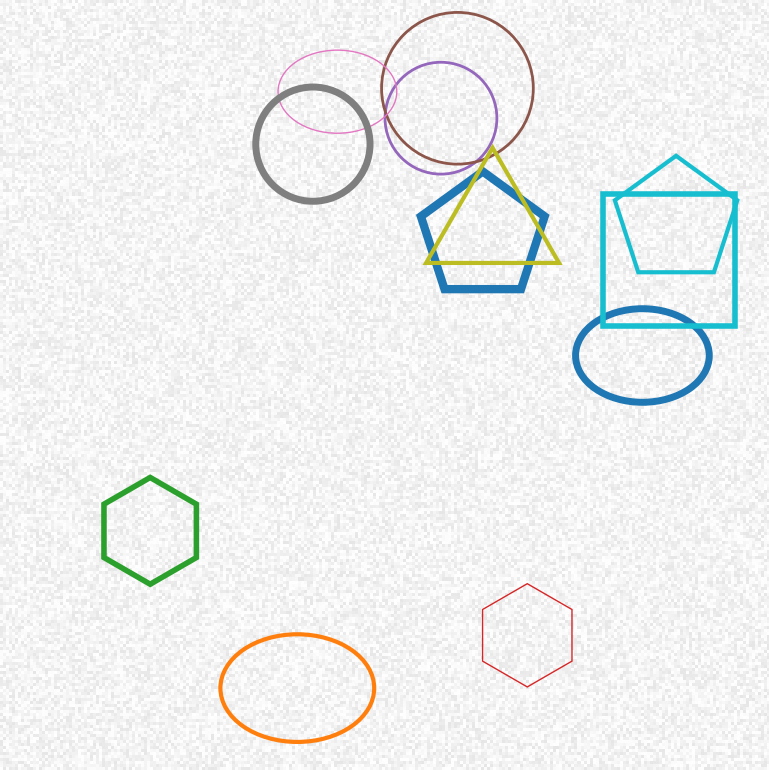[{"shape": "oval", "thickness": 2.5, "radius": 0.43, "center": [0.834, 0.538]}, {"shape": "pentagon", "thickness": 3, "radius": 0.42, "center": [0.627, 0.693]}, {"shape": "oval", "thickness": 1.5, "radius": 0.5, "center": [0.386, 0.106]}, {"shape": "hexagon", "thickness": 2, "radius": 0.35, "center": [0.195, 0.311]}, {"shape": "hexagon", "thickness": 0.5, "radius": 0.34, "center": [0.685, 0.175]}, {"shape": "circle", "thickness": 1, "radius": 0.36, "center": [0.573, 0.847]}, {"shape": "circle", "thickness": 1, "radius": 0.49, "center": [0.594, 0.885]}, {"shape": "oval", "thickness": 0.5, "radius": 0.39, "center": [0.438, 0.881]}, {"shape": "circle", "thickness": 2.5, "radius": 0.37, "center": [0.406, 0.813]}, {"shape": "triangle", "thickness": 1.5, "radius": 0.5, "center": [0.64, 0.708]}, {"shape": "square", "thickness": 2, "radius": 0.43, "center": [0.869, 0.662]}, {"shape": "pentagon", "thickness": 1.5, "radius": 0.42, "center": [0.878, 0.714]}]